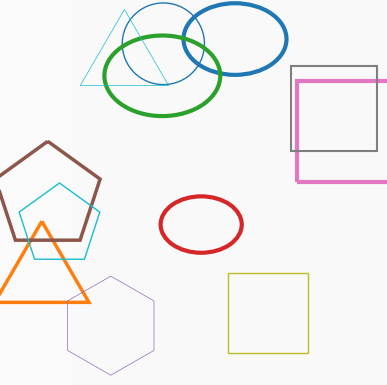[{"shape": "oval", "thickness": 3, "radius": 0.66, "center": [0.606, 0.899]}, {"shape": "circle", "thickness": 1, "radius": 0.53, "center": [0.422, 0.886]}, {"shape": "triangle", "thickness": 2.5, "radius": 0.7, "center": [0.108, 0.285]}, {"shape": "oval", "thickness": 3, "radius": 0.75, "center": [0.419, 0.803]}, {"shape": "oval", "thickness": 3, "radius": 0.52, "center": [0.519, 0.417]}, {"shape": "hexagon", "thickness": 0.5, "radius": 0.64, "center": [0.286, 0.154]}, {"shape": "pentagon", "thickness": 2.5, "radius": 0.71, "center": [0.123, 0.491]}, {"shape": "square", "thickness": 3, "radius": 0.66, "center": [0.899, 0.657]}, {"shape": "square", "thickness": 1.5, "radius": 0.55, "center": [0.863, 0.718]}, {"shape": "square", "thickness": 1, "radius": 0.52, "center": [0.692, 0.188]}, {"shape": "pentagon", "thickness": 1, "radius": 0.55, "center": [0.154, 0.415]}, {"shape": "triangle", "thickness": 0.5, "radius": 0.66, "center": [0.321, 0.844]}]